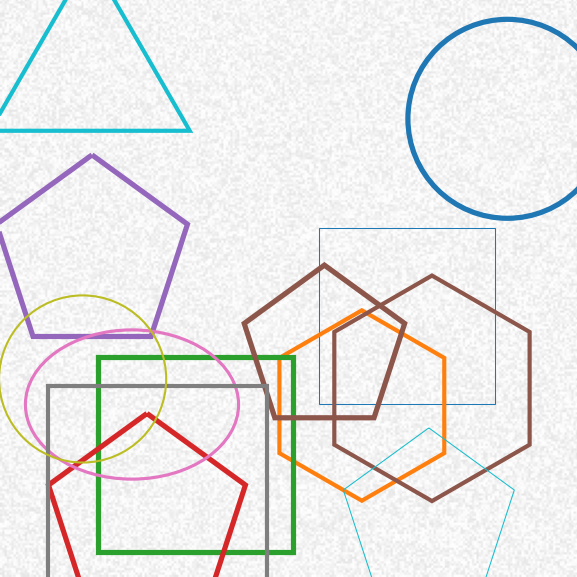[{"shape": "square", "thickness": 0.5, "radius": 0.76, "center": [0.704, 0.452]}, {"shape": "circle", "thickness": 2.5, "radius": 0.86, "center": [0.879, 0.793]}, {"shape": "hexagon", "thickness": 2, "radius": 0.82, "center": [0.627, 0.297]}, {"shape": "square", "thickness": 2.5, "radius": 0.85, "center": [0.339, 0.212]}, {"shape": "pentagon", "thickness": 2.5, "radius": 0.9, "center": [0.254, 0.104]}, {"shape": "pentagon", "thickness": 2.5, "radius": 0.87, "center": [0.159, 0.557]}, {"shape": "hexagon", "thickness": 2, "radius": 0.98, "center": [0.748, 0.327]}, {"shape": "pentagon", "thickness": 2.5, "radius": 0.73, "center": [0.562, 0.394]}, {"shape": "oval", "thickness": 1.5, "radius": 0.92, "center": [0.229, 0.299]}, {"shape": "square", "thickness": 2, "radius": 0.95, "center": [0.273, 0.142]}, {"shape": "circle", "thickness": 1, "radius": 0.72, "center": [0.143, 0.343]}, {"shape": "triangle", "thickness": 2, "radius": 1.0, "center": [0.156, 0.873]}, {"shape": "pentagon", "thickness": 0.5, "radius": 0.78, "center": [0.743, 0.103]}]